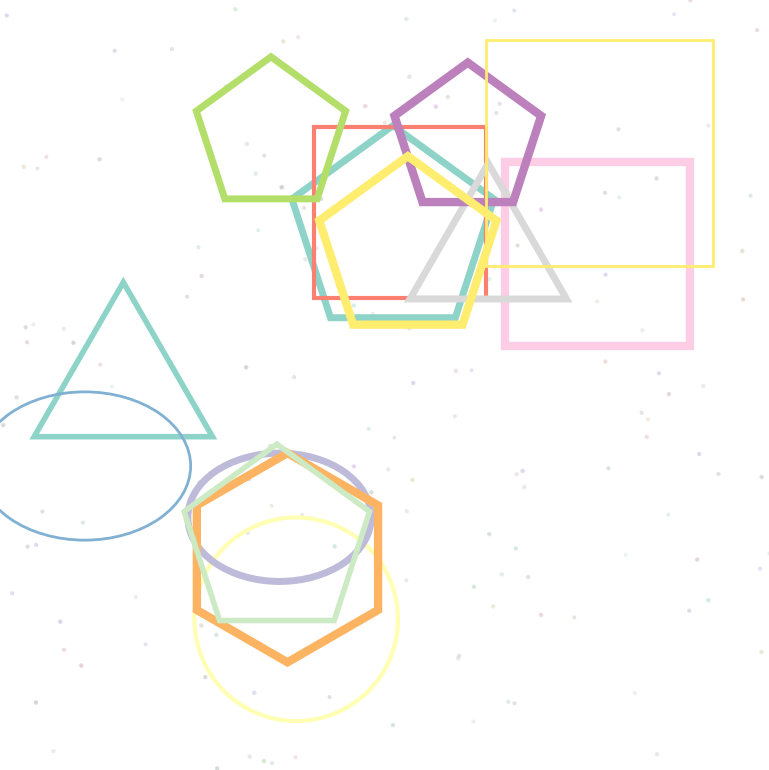[{"shape": "pentagon", "thickness": 2.5, "radius": 0.69, "center": [0.51, 0.699]}, {"shape": "triangle", "thickness": 2, "radius": 0.67, "center": [0.16, 0.5]}, {"shape": "circle", "thickness": 1.5, "radius": 0.66, "center": [0.385, 0.196]}, {"shape": "oval", "thickness": 2.5, "radius": 0.6, "center": [0.363, 0.328]}, {"shape": "square", "thickness": 1.5, "radius": 0.56, "center": [0.52, 0.724]}, {"shape": "oval", "thickness": 1, "radius": 0.69, "center": [0.11, 0.395]}, {"shape": "hexagon", "thickness": 3, "radius": 0.68, "center": [0.373, 0.276]}, {"shape": "pentagon", "thickness": 2.5, "radius": 0.51, "center": [0.352, 0.824]}, {"shape": "square", "thickness": 3, "radius": 0.6, "center": [0.776, 0.67]}, {"shape": "triangle", "thickness": 2.5, "radius": 0.59, "center": [0.634, 0.67]}, {"shape": "pentagon", "thickness": 3, "radius": 0.5, "center": [0.608, 0.819]}, {"shape": "pentagon", "thickness": 2, "radius": 0.63, "center": [0.36, 0.297]}, {"shape": "square", "thickness": 1, "radius": 0.74, "center": [0.778, 0.801]}, {"shape": "pentagon", "thickness": 3, "radius": 0.6, "center": [0.53, 0.676]}]